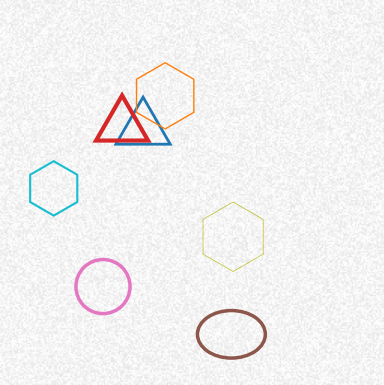[{"shape": "triangle", "thickness": 2, "radius": 0.41, "center": [0.372, 0.666]}, {"shape": "hexagon", "thickness": 1, "radius": 0.43, "center": [0.429, 0.751]}, {"shape": "triangle", "thickness": 3, "radius": 0.39, "center": [0.317, 0.674]}, {"shape": "oval", "thickness": 2.5, "radius": 0.44, "center": [0.601, 0.132]}, {"shape": "circle", "thickness": 2.5, "radius": 0.35, "center": [0.267, 0.256]}, {"shape": "hexagon", "thickness": 0.5, "radius": 0.45, "center": [0.605, 0.385]}, {"shape": "hexagon", "thickness": 1.5, "radius": 0.35, "center": [0.14, 0.511]}]